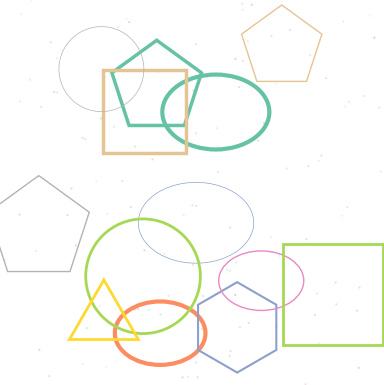[{"shape": "oval", "thickness": 3, "radius": 0.7, "center": [0.561, 0.709]}, {"shape": "pentagon", "thickness": 2.5, "radius": 0.61, "center": [0.407, 0.773]}, {"shape": "oval", "thickness": 3, "radius": 0.59, "center": [0.416, 0.135]}, {"shape": "hexagon", "thickness": 1.5, "radius": 0.59, "center": [0.616, 0.15]}, {"shape": "oval", "thickness": 0.5, "radius": 0.75, "center": [0.509, 0.421]}, {"shape": "oval", "thickness": 1, "radius": 0.55, "center": [0.679, 0.271]}, {"shape": "circle", "thickness": 2, "radius": 0.74, "center": [0.372, 0.282]}, {"shape": "square", "thickness": 2, "radius": 0.65, "center": [0.865, 0.235]}, {"shape": "triangle", "thickness": 2, "radius": 0.52, "center": [0.27, 0.17]}, {"shape": "square", "thickness": 2.5, "radius": 0.54, "center": [0.375, 0.71]}, {"shape": "pentagon", "thickness": 1, "radius": 0.55, "center": [0.732, 0.877]}, {"shape": "circle", "thickness": 0.5, "radius": 0.55, "center": [0.263, 0.821]}, {"shape": "pentagon", "thickness": 1, "radius": 0.69, "center": [0.101, 0.406]}]